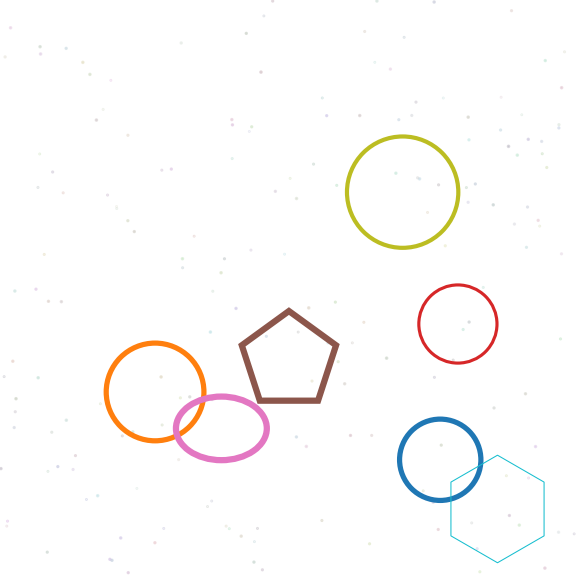[{"shape": "circle", "thickness": 2.5, "radius": 0.35, "center": [0.762, 0.203]}, {"shape": "circle", "thickness": 2.5, "radius": 0.42, "center": [0.269, 0.32]}, {"shape": "circle", "thickness": 1.5, "radius": 0.34, "center": [0.793, 0.438]}, {"shape": "pentagon", "thickness": 3, "radius": 0.43, "center": [0.5, 0.375]}, {"shape": "oval", "thickness": 3, "radius": 0.39, "center": [0.383, 0.257]}, {"shape": "circle", "thickness": 2, "radius": 0.48, "center": [0.697, 0.666]}, {"shape": "hexagon", "thickness": 0.5, "radius": 0.47, "center": [0.861, 0.118]}]